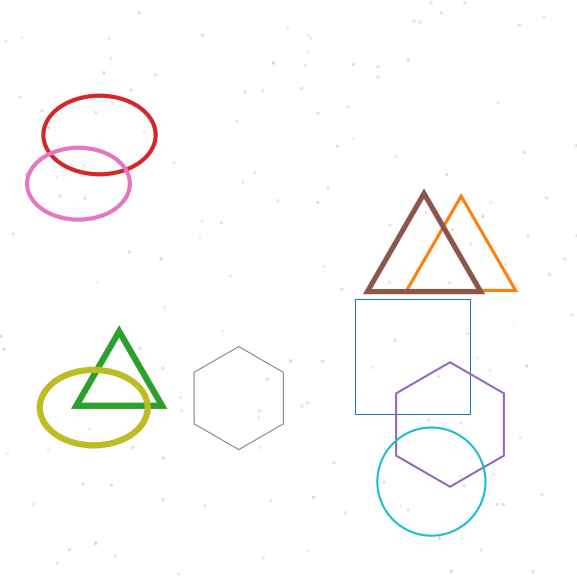[{"shape": "square", "thickness": 0.5, "radius": 0.5, "center": [0.715, 0.382]}, {"shape": "triangle", "thickness": 1.5, "radius": 0.54, "center": [0.799, 0.551]}, {"shape": "triangle", "thickness": 3, "radius": 0.43, "center": [0.206, 0.339]}, {"shape": "oval", "thickness": 2, "radius": 0.49, "center": [0.172, 0.765]}, {"shape": "hexagon", "thickness": 1, "radius": 0.54, "center": [0.779, 0.264]}, {"shape": "triangle", "thickness": 2.5, "radius": 0.57, "center": [0.734, 0.551]}, {"shape": "oval", "thickness": 2, "radius": 0.44, "center": [0.136, 0.681]}, {"shape": "hexagon", "thickness": 0.5, "radius": 0.45, "center": [0.413, 0.31]}, {"shape": "oval", "thickness": 3, "radius": 0.47, "center": [0.162, 0.293]}, {"shape": "circle", "thickness": 1, "radius": 0.47, "center": [0.747, 0.165]}]